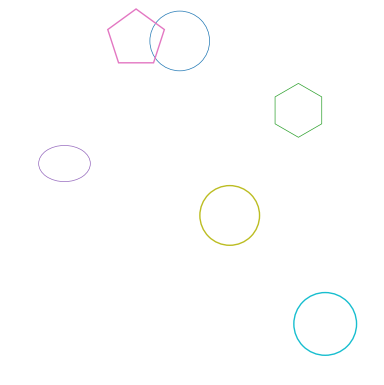[{"shape": "circle", "thickness": 0.5, "radius": 0.39, "center": [0.467, 0.894]}, {"shape": "hexagon", "thickness": 0.5, "radius": 0.35, "center": [0.775, 0.713]}, {"shape": "oval", "thickness": 0.5, "radius": 0.34, "center": [0.168, 0.575]}, {"shape": "pentagon", "thickness": 1, "radius": 0.39, "center": [0.353, 0.899]}, {"shape": "circle", "thickness": 1, "radius": 0.39, "center": [0.597, 0.44]}, {"shape": "circle", "thickness": 1, "radius": 0.41, "center": [0.845, 0.159]}]